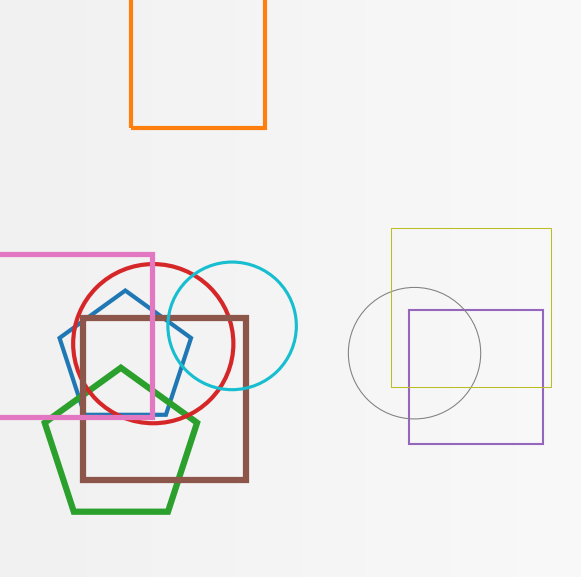[{"shape": "pentagon", "thickness": 2, "radius": 0.59, "center": [0.216, 0.377]}, {"shape": "square", "thickness": 2, "radius": 0.58, "center": [0.341, 0.893]}, {"shape": "pentagon", "thickness": 3, "radius": 0.69, "center": [0.208, 0.225]}, {"shape": "circle", "thickness": 2, "radius": 0.69, "center": [0.264, 0.404]}, {"shape": "square", "thickness": 1, "radius": 0.58, "center": [0.818, 0.346]}, {"shape": "square", "thickness": 3, "radius": 0.7, "center": [0.282, 0.309]}, {"shape": "square", "thickness": 2.5, "radius": 0.7, "center": [0.12, 0.418]}, {"shape": "circle", "thickness": 0.5, "radius": 0.57, "center": [0.713, 0.388]}, {"shape": "square", "thickness": 0.5, "radius": 0.69, "center": [0.81, 0.466]}, {"shape": "circle", "thickness": 1.5, "radius": 0.55, "center": [0.399, 0.435]}]